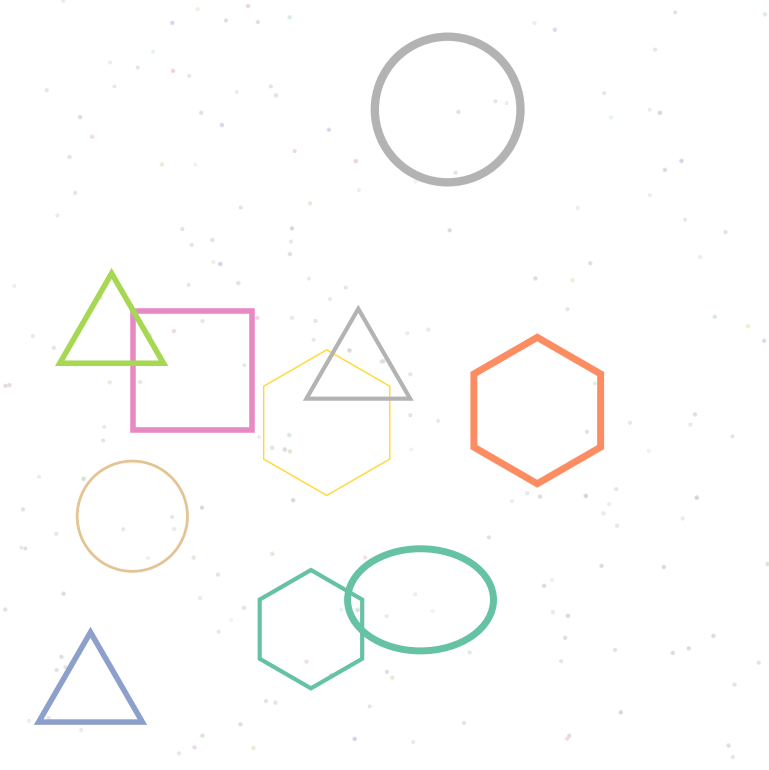[{"shape": "hexagon", "thickness": 1.5, "radius": 0.38, "center": [0.404, 0.183]}, {"shape": "oval", "thickness": 2.5, "radius": 0.47, "center": [0.546, 0.221]}, {"shape": "hexagon", "thickness": 2.5, "radius": 0.48, "center": [0.698, 0.467]}, {"shape": "triangle", "thickness": 2, "radius": 0.39, "center": [0.118, 0.101]}, {"shape": "square", "thickness": 2, "radius": 0.39, "center": [0.25, 0.519]}, {"shape": "triangle", "thickness": 2, "radius": 0.39, "center": [0.145, 0.567]}, {"shape": "hexagon", "thickness": 0.5, "radius": 0.47, "center": [0.424, 0.451]}, {"shape": "circle", "thickness": 1, "radius": 0.36, "center": [0.172, 0.33]}, {"shape": "triangle", "thickness": 1.5, "radius": 0.39, "center": [0.465, 0.521]}, {"shape": "circle", "thickness": 3, "radius": 0.47, "center": [0.581, 0.858]}]